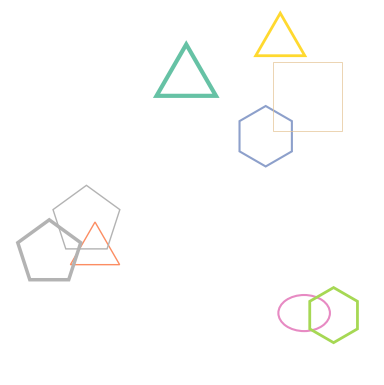[{"shape": "triangle", "thickness": 3, "radius": 0.45, "center": [0.484, 0.796]}, {"shape": "triangle", "thickness": 1, "radius": 0.37, "center": [0.247, 0.349]}, {"shape": "hexagon", "thickness": 1.5, "radius": 0.39, "center": [0.69, 0.646]}, {"shape": "oval", "thickness": 1.5, "radius": 0.33, "center": [0.79, 0.187]}, {"shape": "hexagon", "thickness": 2, "radius": 0.36, "center": [0.866, 0.182]}, {"shape": "triangle", "thickness": 2, "radius": 0.37, "center": [0.728, 0.892]}, {"shape": "square", "thickness": 0.5, "radius": 0.45, "center": [0.8, 0.749]}, {"shape": "pentagon", "thickness": 2.5, "radius": 0.43, "center": [0.128, 0.343]}, {"shape": "pentagon", "thickness": 1, "radius": 0.46, "center": [0.224, 0.427]}]